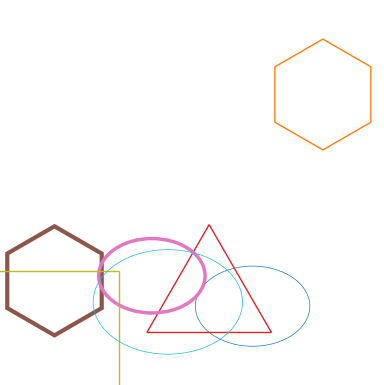[{"shape": "oval", "thickness": 0.5, "radius": 0.74, "center": [0.656, 0.205]}, {"shape": "hexagon", "thickness": 1, "radius": 0.72, "center": [0.839, 0.755]}, {"shape": "triangle", "thickness": 1, "radius": 0.93, "center": [0.543, 0.23]}, {"shape": "hexagon", "thickness": 3, "radius": 0.71, "center": [0.142, 0.271]}, {"shape": "oval", "thickness": 2.5, "radius": 0.69, "center": [0.395, 0.284]}, {"shape": "square", "thickness": 1, "radius": 0.92, "center": [0.125, 0.112]}, {"shape": "oval", "thickness": 0.5, "radius": 0.97, "center": [0.436, 0.216]}]